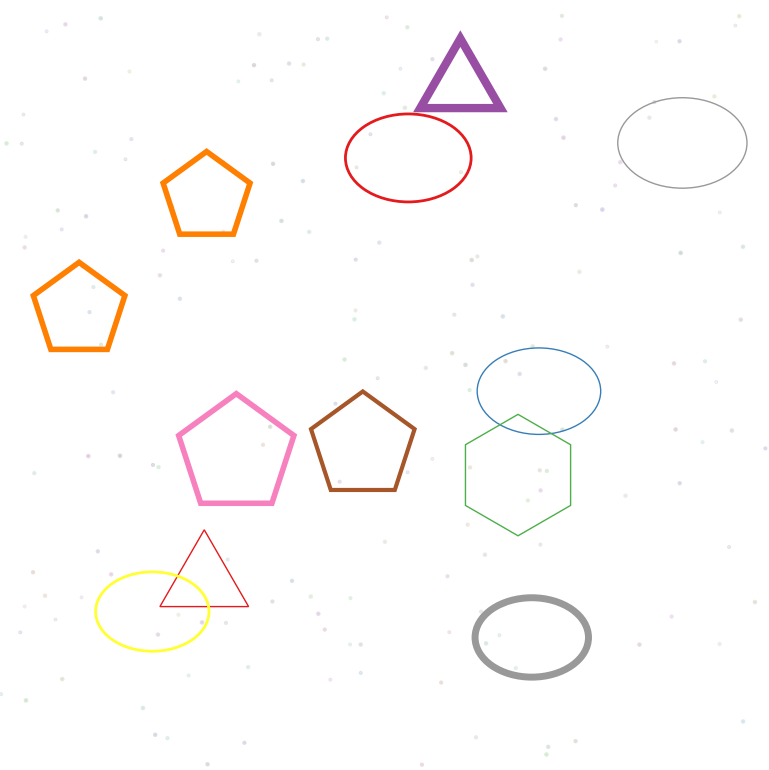[{"shape": "oval", "thickness": 1, "radius": 0.41, "center": [0.53, 0.795]}, {"shape": "triangle", "thickness": 0.5, "radius": 0.33, "center": [0.265, 0.245]}, {"shape": "oval", "thickness": 0.5, "radius": 0.4, "center": [0.7, 0.492]}, {"shape": "hexagon", "thickness": 0.5, "radius": 0.39, "center": [0.673, 0.383]}, {"shape": "triangle", "thickness": 3, "radius": 0.3, "center": [0.598, 0.89]}, {"shape": "pentagon", "thickness": 2, "radius": 0.31, "center": [0.103, 0.597]}, {"shape": "pentagon", "thickness": 2, "radius": 0.3, "center": [0.268, 0.744]}, {"shape": "oval", "thickness": 1, "radius": 0.37, "center": [0.198, 0.206]}, {"shape": "pentagon", "thickness": 1.5, "radius": 0.35, "center": [0.471, 0.421]}, {"shape": "pentagon", "thickness": 2, "radius": 0.39, "center": [0.307, 0.41]}, {"shape": "oval", "thickness": 2.5, "radius": 0.37, "center": [0.691, 0.172]}, {"shape": "oval", "thickness": 0.5, "radius": 0.42, "center": [0.886, 0.814]}]